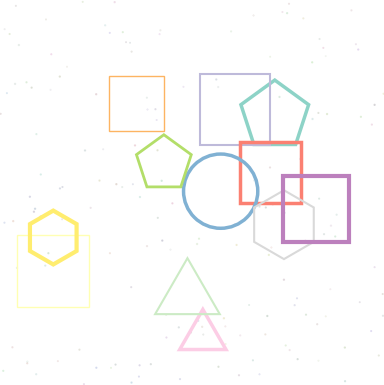[{"shape": "pentagon", "thickness": 2.5, "radius": 0.46, "center": [0.714, 0.7]}, {"shape": "square", "thickness": 1, "radius": 0.47, "center": [0.137, 0.296]}, {"shape": "square", "thickness": 1.5, "radius": 0.46, "center": [0.611, 0.716]}, {"shape": "square", "thickness": 2.5, "radius": 0.39, "center": [0.703, 0.552]}, {"shape": "circle", "thickness": 2.5, "radius": 0.48, "center": [0.573, 0.503]}, {"shape": "square", "thickness": 1, "radius": 0.36, "center": [0.354, 0.732]}, {"shape": "pentagon", "thickness": 2, "radius": 0.37, "center": [0.426, 0.575]}, {"shape": "triangle", "thickness": 2.5, "radius": 0.35, "center": [0.527, 0.127]}, {"shape": "hexagon", "thickness": 1.5, "radius": 0.45, "center": [0.738, 0.416]}, {"shape": "square", "thickness": 3, "radius": 0.43, "center": [0.821, 0.457]}, {"shape": "triangle", "thickness": 1.5, "radius": 0.48, "center": [0.487, 0.233]}, {"shape": "hexagon", "thickness": 3, "radius": 0.35, "center": [0.138, 0.383]}]